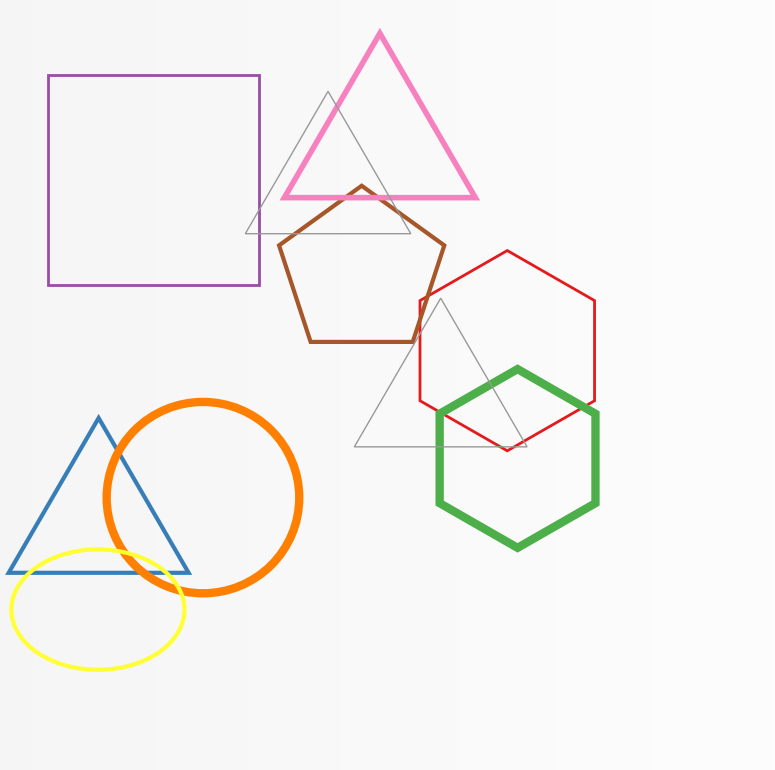[{"shape": "hexagon", "thickness": 1, "radius": 0.65, "center": [0.655, 0.545]}, {"shape": "triangle", "thickness": 1.5, "radius": 0.67, "center": [0.127, 0.323]}, {"shape": "hexagon", "thickness": 3, "radius": 0.58, "center": [0.668, 0.405]}, {"shape": "square", "thickness": 1, "radius": 0.68, "center": [0.198, 0.766]}, {"shape": "circle", "thickness": 3, "radius": 0.62, "center": [0.262, 0.354]}, {"shape": "oval", "thickness": 1.5, "radius": 0.56, "center": [0.126, 0.208]}, {"shape": "pentagon", "thickness": 1.5, "radius": 0.56, "center": [0.467, 0.647]}, {"shape": "triangle", "thickness": 2, "radius": 0.71, "center": [0.49, 0.814]}, {"shape": "triangle", "thickness": 0.5, "radius": 0.64, "center": [0.569, 0.484]}, {"shape": "triangle", "thickness": 0.5, "radius": 0.62, "center": [0.423, 0.758]}]